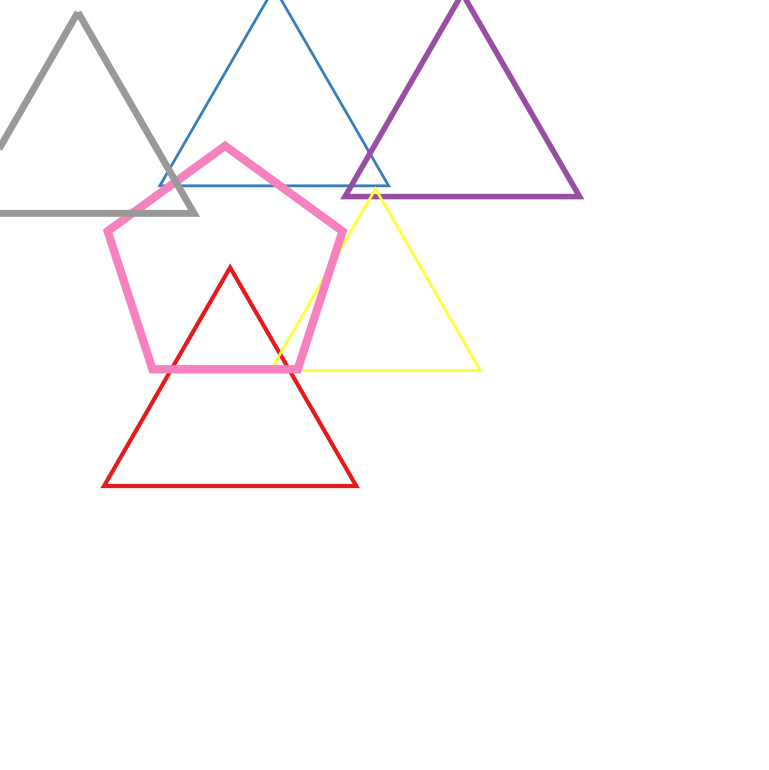[{"shape": "triangle", "thickness": 1.5, "radius": 0.95, "center": [0.299, 0.463]}, {"shape": "triangle", "thickness": 1, "radius": 0.86, "center": [0.356, 0.844]}, {"shape": "triangle", "thickness": 2, "radius": 0.88, "center": [0.6, 0.833]}, {"shape": "triangle", "thickness": 1, "radius": 0.79, "center": [0.488, 0.597]}, {"shape": "pentagon", "thickness": 3, "radius": 0.8, "center": [0.292, 0.65]}, {"shape": "triangle", "thickness": 2.5, "radius": 0.87, "center": [0.101, 0.81]}]